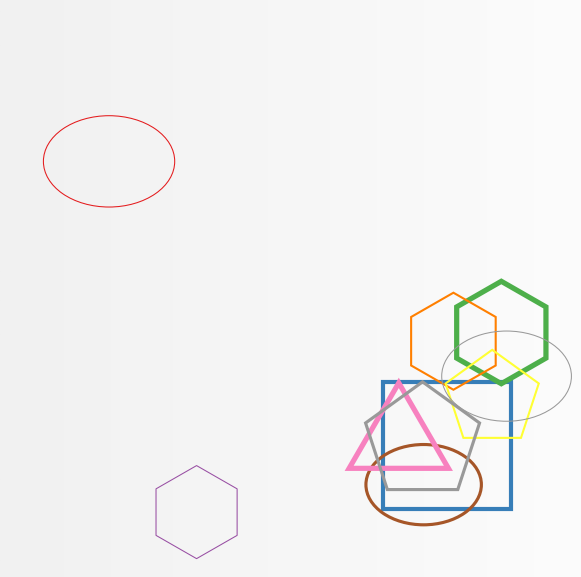[{"shape": "oval", "thickness": 0.5, "radius": 0.56, "center": [0.188, 0.72]}, {"shape": "square", "thickness": 2, "radius": 0.55, "center": [0.769, 0.228]}, {"shape": "hexagon", "thickness": 2.5, "radius": 0.44, "center": [0.862, 0.423]}, {"shape": "hexagon", "thickness": 0.5, "radius": 0.4, "center": [0.338, 0.112]}, {"shape": "hexagon", "thickness": 1, "radius": 0.42, "center": [0.78, 0.408]}, {"shape": "pentagon", "thickness": 1, "radius": 0.42, "center": [0.847, 0.309]}, {"shape": "oval", "thickness": 1.5, "radius": 0.5, "center": [0.729, 0.16]}, {"shape": "triangle", "thickness": 2.5, "radius": 0.49, "center": [0.686, 0.237]}, {"shape": "pentagon", "thickness": 1.5, "radius": 0.52, "center": [0.727, 0.235]}, {"shape": "oval", "thickness": 0.5, "radius": 0.56, "center": [0.872, 0.348]}]